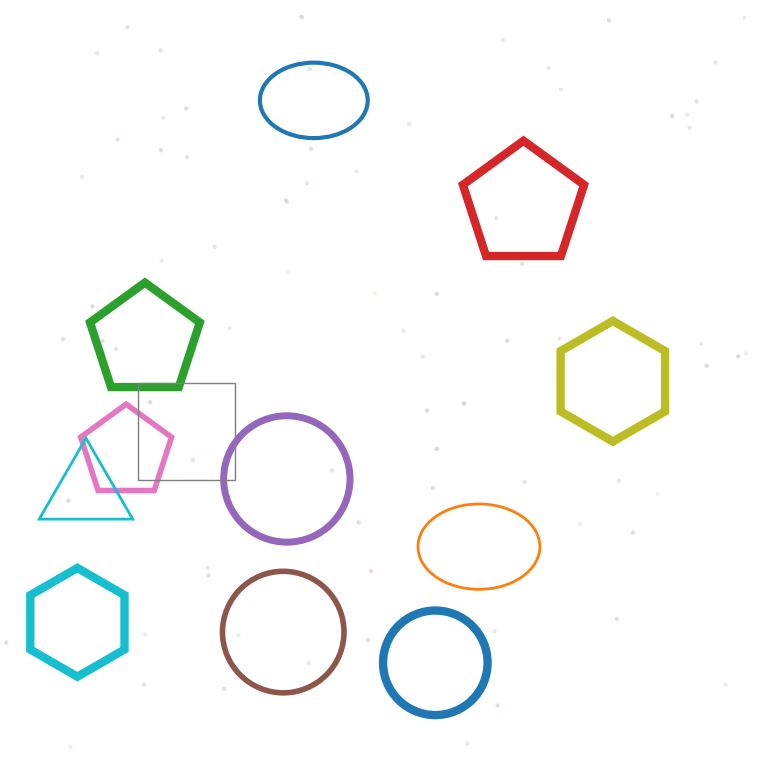[{"shape": "oval", "thickness": 1.5, "radius": 0.35, "center": [0.408, 0.87]}, {"shape": "circle", "thickness": 3, "radius": 0.34, "center": [0.565, 0.139]}, {"shape": "oval", "thickness": 1, "radius": 0.4, "center": [0.622, 0.29]}, {"shape": "pentagon", "thickness": 3, "radius": 0.37, "center": [0.188, 0.558]}, {"shape": "pentagon", "thickness": 3, "radius": 0.41, "center": [0.68, 0.734]}, {"shape": "circle", "thickness": 2.5, "radius": 0.41, "center": [0.373, 0.378]}, {"shape": "circle", "thickness": 2, "radius": 0.39, "center": [0.368, 0.179]}, {"shape": "pentagon", "thickness": 2, "radius": 0.31, "center": [0.164, 0.413]}, {"shape": "square", "thickness": 0.5, "radius": 0.32, "center": [0.242, 0.44]}, {"shape": "hexagon", "thickness": 3, "radius": 0.39, "center": [0.796, 0.505]}, {"shape": "triangle", "thickness": 1, "radius": 0.35, "center": [0.112, 0.361]}, {"shape": "hexagon", "thickness": 3, "radius": 0.35, "center": [0.101, 0.192]}]